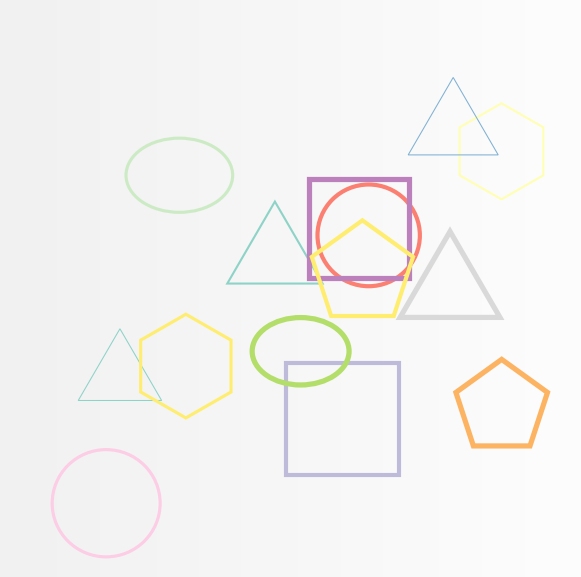[{"shape": "triangle", "thickness": 0.5, "radius": 0.41, "center": [0.206, 0.347]}, {"shape": "triangle", "thickness": 1, "radius": 0.47, "center": [0.473, 0.555]}, {"shape": "hexagon", "thickness": 1, "radius": 0.42, "center": [0.863, 0.737]}, {"shape": "square", "thickness": 2, "radius": 0.49, "center": [0.589, 0.273]}, {"shape": "circle", "thickness": 2, "radius": 0.44, "center": [0.634, 0.592]}, {"shape": "triangle", "thickness": 0.5, "radius": 0.45, "center": [0.78, 0.776]}, {"shape": "pentagon", "thickness": 2.5, "radius": 0.41, "center": [0.863, 0.294]}, {"shape": "oval", "thickness": 2.5, "radius": 0.42, "center": [0.517, 0.391]}, {"shape": "circle", "thickness": 1.5, "radius": 0.46, "center": [0.183, 0.128]}, {"shape": "triangle", "thickness": 2.5, "radius": 0.5, "center": [0.774, 0.499]}, {"shape": "square", "thickness": 2.5, "radius": 0.43, "center": [0.617, 0.603]}, {"shape": "oval", "thickness": 1.5, "radius": 0.46, "center": [0.309, 0.696]}, {"shape": "pentagon", "thickness": 2, "radius": 0.46, "center": [0.624, 0.526]}, {"shape": "hexagon", "thickness": 1.5, "radius": 0.45, "center": [0.32, 0.365]}]